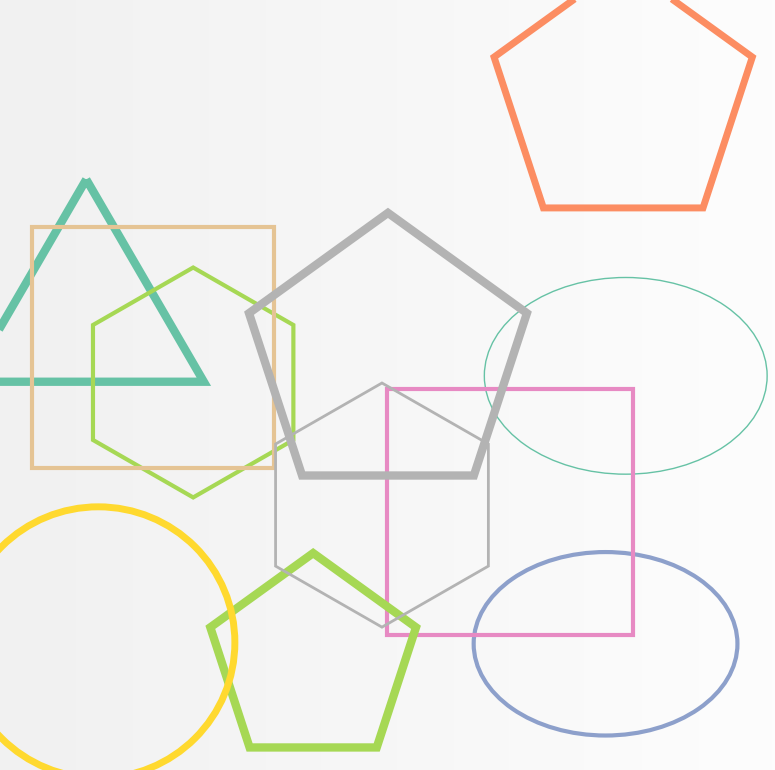[{"shape": "oval", "thickness": 0.5, "radius": 0.91, "center": [0.807, 0.512]}, {"shape": "triangle", "thickness": 3, "radius": 0.88, "center": [0.111, 0.592]}, {"shape": "pentagon", "thickness": 2.5, "radius": 0.88, "center": [0.804, 0.872]}, {"shape": "oval", "thickness": 1.5, "radius": 0.85, "center": [0.781, 0.164]}, {"shape": "square", "thickness": 1.5, "radius": 0.8, "center": [0.658, 0.335]}, {"shape": "pentagon", "thickness": 3, "radius": 0.7, "center": [0.404, 0.142]}, {"shape": "hexagon", "thickness": 1.5, "radius": 0.75, "center": [0.249, 0.503]}, {"shape": "circle", "thickness": 2.5, "radius": 0.88, "center": [0.127, 0.166]}, {"shape": "square", "thickness": 1.5, "radius": 0.78, "center": [0.198, 0.549]}, {"shape": "pentagon", "thickness": 3, "radius": 0.94, "center": [0.501, 0.535]}, {"shape": "hexagon", "thickness": 1, "radius": 0.79, "center": [0.493, 0.344]}]